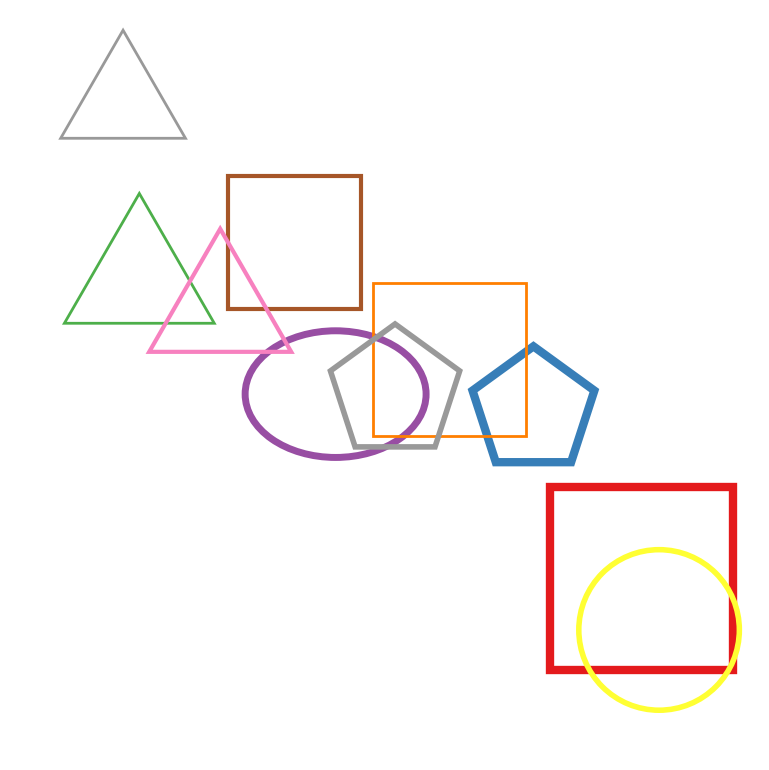[{"shape": "square", "thickness": 3, "radius": 0.59, "center": [0.833, 0.249]}, {"shape": "pentagon", "thickness": 3, "radius": 0.42, "center": [0.693, 0.467]}, {"shape": "triangle", "thickness": 1, "radius": 0.56, "center": [0.181, 0.636]}, {"shape": "oval", "thickness": 2.5, "radius": 0.59, "center": [0.436, 0.488]}, {"shape": "square", "thickness": 1, "radius": 0.5, "center": [0.583, 0.533]}, {"shape": "circle", "thickness": 2, "radius": 0.52, "center": [0.856, 0.182]}, {"shape": "square", "thickness": 1.5, "radius": 0.43, "center": [0.382, 0.685]}, {"shape": "triangle", "thickness": 1.5, "radius": 0.53, "center": [0.286, 0.596]}, {"shape": "pentagon", "thickness": 2, "radius": 0.44, "center": [0.513, 0.491]}, {"shape": "triangle", "thickness": 1, "radius": 0.47, "center": [0.16, 0.867]}]